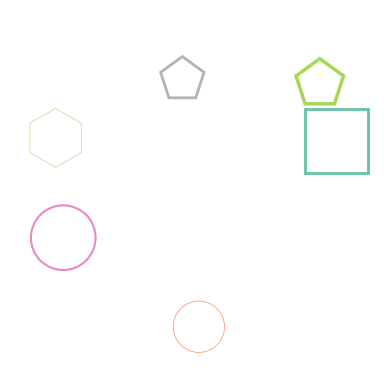[{"shape": "square", "thickness": 2, "radius": 0.41, "center": [0.873, 0.634]}, {"shape": "circle", "thickness": 0.5, "radius": 0.33, "center": [0.517, 0.151]}, {"shape": "circle", "thickness": 1.5, "radius": 0.42, "center": [0.164, 0.383]}, {"shape": "pentagon", "thickness": 2.5, "radius": 0.32, "center": [0.831, 0.783]}, {"shape": "hexagon", "thickness": 0.5, "radius": 0.38, "center": [0.144, 0.642]}, {"shape": "pentagon", "thickness": 2, "radius": 0.3, "center": [0.474, 0.794]}]